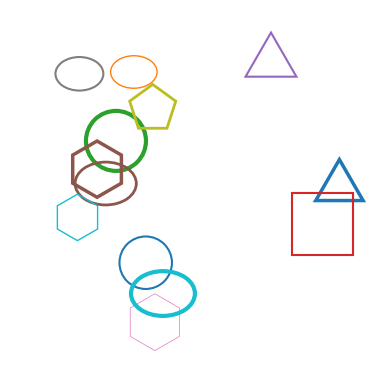[{"shape": "triangle", "thickness": 2.5, "radius": 0.35, "center": [0.882, 0.515]}, {"shape": "circle", "thickness": 1.5, "radius": 0.34, "center": [0.378, 0.318]}, {"shape": "oval", "thickness": 1, "radius": 0.3, "center": [0.348, 0.813]}, {"shape": "circle", "thickness": 3, "radius": 0.39, "center": [0.301, 0.634]}, {"shape": "square", "thickness": 1.5, "radius": 0.4, "center": [0.837, 0.418]}, {"shape": "triangle", "thickness": 1.5, "radius": 0.38, "center": [0.704, 0.839]}, {"shape": "hexagon", "thickness": 2.5, "radius": 0.37, "center": [0.252, 0.561]}, {"shape": "oval", "thickness": 2, "radius": 0.4, "center": [0.275, 0.523]}, {"shape": "hexagon", "thickness": 0.5, "radius": 0.37, "center": [0.402, 0.163]}, {"shape": "oval", "thickness": 1.5, "radius": 0.31, "center": [0.206, 0.808]}, {"shape": "pentagon", "thickness": 2, "radius": 0.31, "center": [0.397, 0.718]}, {"shape": "oval", "thickness": 3, "radius": 0.42, "center": [0.423, 0.238]}, {"shape": "hexagon", "thickness": 1, "radius": 0.3, "center": [0.201, 0.435]}]